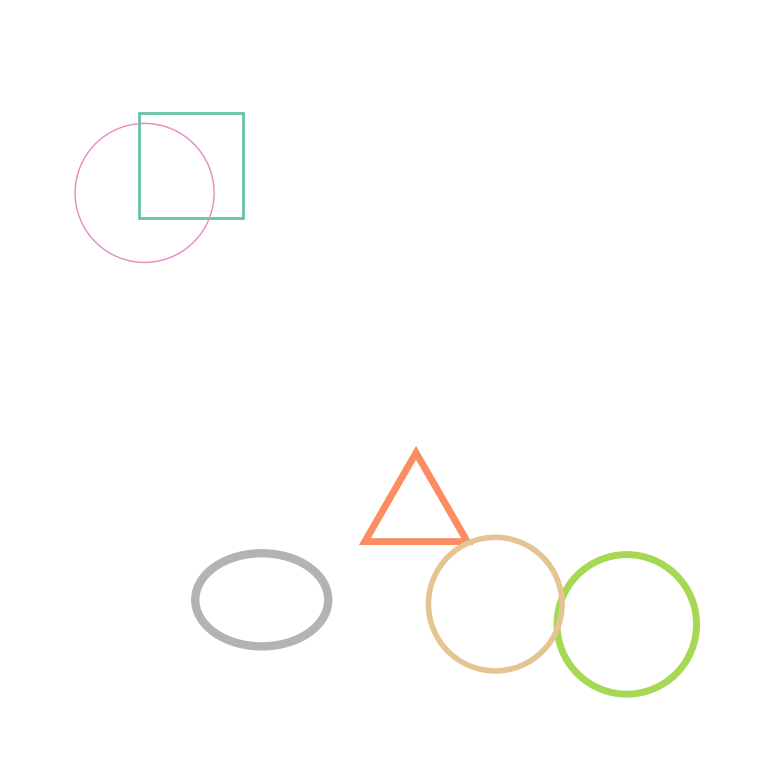[{"shape": "square", "thickness": 1, "radius": 0.34, "center": [0.248, 0.785]}, {"shape": "triangle", "thickness": 2.5, "radius": 0.38, "center": [0.54, 0.335]}, {"shape": "circle", "thickness": 0.5, "radius": 0.45, "center": [0.188, 0.749]}, {"shape": "circle", "thickness": 2.5, "radius": 0.45, "center": [0.814, 0.189]}, {"shape": "circle", "thickness": 2, "radius": 0.43, "center": [0.643, 0.215]}, {"shape": "oval", "thickness": 3, "radius": 0.43, "center": [0.34, 0.221]}]